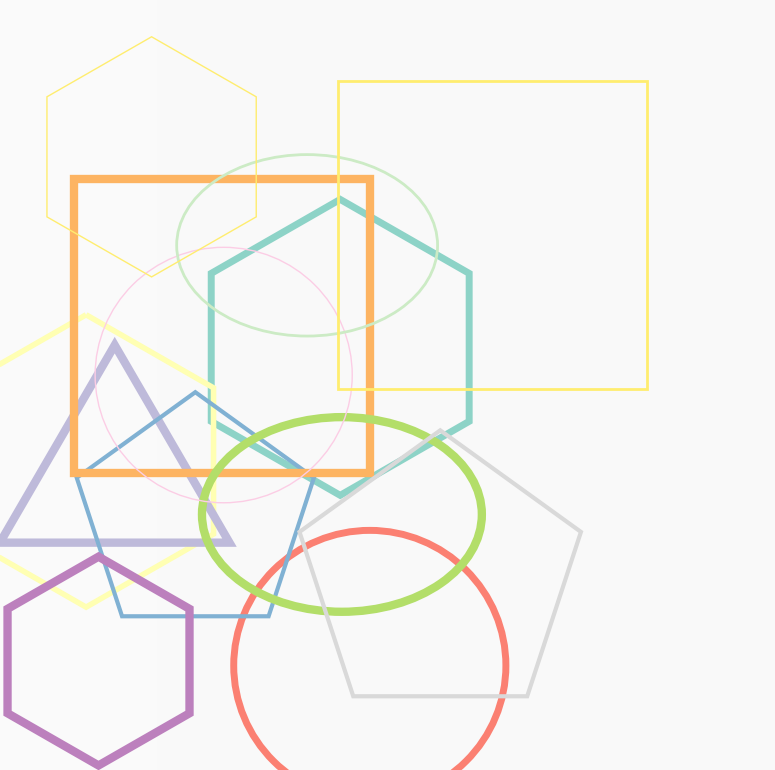[{"shape": "hexagon", "thickness": 2.5, "radius": 0.96, "center": [0.439, 0.549]}, {"shape": "hexagon", "thickness": 2, "radius": 0.95, "center": [0.111, 0.401]}, {"shape": "triangle", "thickness": 3, "radius": 0.86, "center": [0.148, 0.381]}, {"shape": "circle", "thickness": 2.5, "radius": 0.88, "center": [0.477, 0.136]}, {"shape": "pentagon", "thickness": 1.5, "radius": 0.8, "center": [0.252, 0.33]}, {"shape": "square", "thickness": 3, "radius": 0.95, "center": [0.286, 0.576]}, {"shape": "oval", "thickness": 3, "radius": 0.9, "center": [0.441, 0.332]}, {"shape": "circle", "thickness": 0.5, "radius": 0.83, "center": [0.289, 0.513]}, {"shape": "pentagon", "thickness": 1.5, "radius": 0.95, "center": [0.568, 0.25]}, {"shape": "hexagon", "thickness": 3, "radius": 0.68, "center": [0.127, 0.141]}, {"shape": "oval", "thickness": 1, "radius": 0.84, "center": [0.396, 0.681]}, {"shape": "square", "thickness": 1, "radius": 1.0, "center": [0.636, 0.695]}, {"shape": "hexagon", "thickness": 0.5, "radius": 0.78, "center": [0.196, 0.796]}]